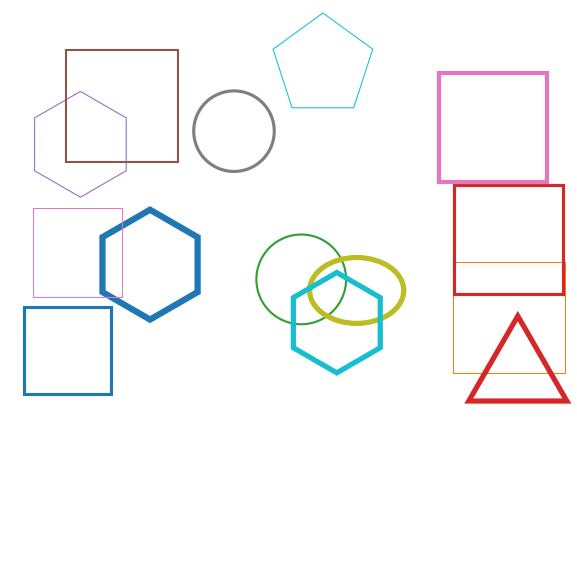[{"shape": "hexagon", "thickness": 3, "radius": 0.48, "center": [0.26, 0.541]}, {"shape": "square", "thickness": 1.5, "radius": 0.38, "center": [0.117, 0.392]}, {"shape": "square", "thickness": 0.5, "radius": 0.48, "center": [0.881, 0.45]}, {"shape": "circle", "thickness": 1, "radius": 0.39, "center": [0.522, 0.515]}, {"shape": "square", "thickness": 1.5, "radius": 0.47, "center": [0.881, 0.585]}, {"shape": "triangle", "thickness": 2.5, "radius": 0.49, "center": [0.897, 0.354]}, {"shape": "hexagon", "thickness": 0.5, "radius": 0.46, "center": [0.139, 0.749]}, {"shape": "square", "thickness": 1, "radius": 0.49, "center": [0.212, 0.816]}, {"shape": "square", "thickness": 0.5, "radius": 0.38, "center": [0.135, 0.562]}, {"shape": "square", "thickness": 2, "radius": 0.47, "center": [0.854, 0.779]}, {"shape": "circle", "thickness": 1.5, "radius": 0.35, "center": [0.405, 0.772]}, {"shape": "oval", "thickness": 2.5, "radius": 0.41, "center": [0.618, 0.496]}, {"shape": "pentagon", "thickness": 0.5, "radius": 0.45, "center": [0.559, 0.886]}, {"shape": "hexagon", "thickness": 2.5, "radius": 0.43, "center": [0.583, 0.44]}]